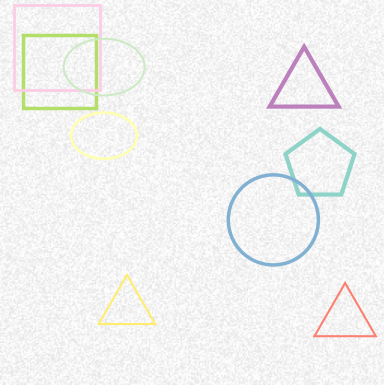[{"shape": "pentagon", "thickness": 3, "radius": 0.47, "center": [0.831, 0.571]}, {"shape": "oval", "thickness": 2, "radius": 0.43, "center": [0.27, 0.647]}, {"shape": "triangle", "thickness": 1.5, "radius": 0.46, "center": [0.897, 0.173]}, {"shape": "circle", "thickness": 2.5, "radius": 0.58, "center": [0.71, 0.429]}, {"shape": "square", "thickness": 2.5, "radius": 0.47, "center": [0.155, 0.814]}, {"shape": "square", "thickness": 2, "radius": 0.56, "center": [0.148, 0.876]}, {"shape": "triangle", "thickness": 3, "radius": 0.52, "center": [0.79, 0.775]}, {"shape": "oval", "thickness": 1.5, "radius": 0.53, "center": [0.271, 0.826]}, {"shape": "triangle", "thickness": 1.5, "radius": 0.42, "center": [0.33, 0.201]}]